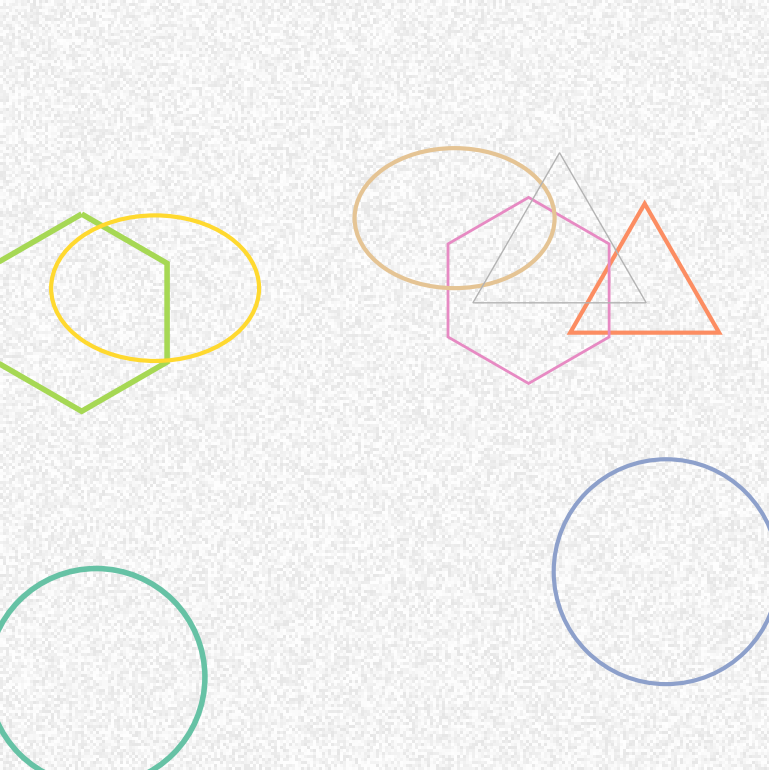[{"shape": "circle", "thickness": 2, "radius": 0.71, "center": [0.125, 0.121]}, {"shape": "triangle", "thickness": 1.5, "radius": 0.56, "center": [0.837, 0.624]}, {"shape": "circle", "thickness": 1.5, "radius": 0.73, "center": [0.865, 0.258]}, {"shape": "hexagon", "thickness": 1, "radius": 0.6, "center": [0.686, 0.623]}, {"shape": "hexagon", "thickness": 2, "radius": 0.64, "center": [0.106, 0.594]}, {"shape": "oval", "thickness": 1.5, "radius": 0.68, "center": [0.201, 0.626]}, {"shape": "oval", "thickness": 1.5, "radius": 0.65, "center": [0.59, 0.717]}, {"shape": "triangle", "thickness": 0.5, "radius": 0.65, "center": [0.727, 0.672]}]